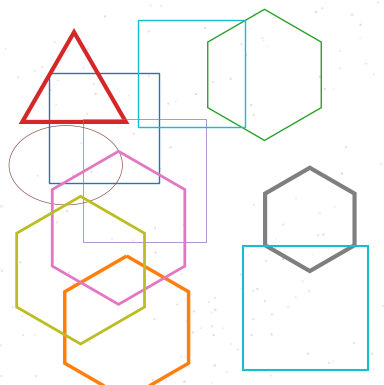[{"shape": "square", "thickness": 1, "radius": 0.71, "center": [0.269, 0.669]}, {"shape": "hexagon", "thickness": 2.5, "radius": 0.93, "center": [0.329, 0.149]}, {"shape": "hexagon", "thickness": 1, "radius": 0.85, "center": [0.687, 0.806]}, {"shape": "triangle", "thickness": 3, "radius": 0.78, "center": [0.192, 0.761]}, {"shape": "square", "thickness": 0.5, "radius": 0.8, "center": [0.376, 0.531]}, {"shape": "oval", "thickness": 0.5, "radius": 0.74, "center": [0.171, 0.571]}, {"shape": "hexagon", "thickness": 2, "radius": 0.99, "center": [0.308, 0.408]}, {"shape": "hexagon", "thickness": 3, "radius": 0.67, "center": [0.805, 0.43]}, {"shape": "hexagon", "thickness": 2, "radius": 0.96, "center": [0.209, 0.298]}, {"shape": "square", "thickness": 1.5, "radius": 0.81, "center": [0.794, 0.2]}, {"shape": "square", "thickness": 1, "radius": 0.7, "center": [0.498, 0.809]}]